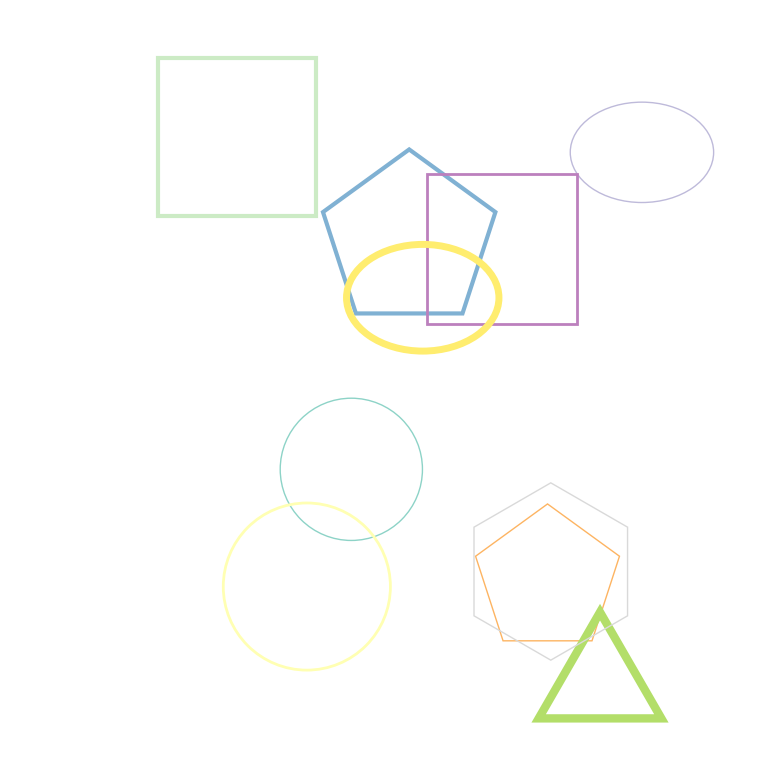[{"shape": "circle", "thickness": 0.5, "radius": 0.46, "center": [0.456, 0.39]}, {"shape": "circle", "thickness": 1, "radius": 0.54, "center": [0.398, 0.238]}, {"shape": "oval", "thickness": 0.5, "radius": 0.47, "center": [0.834, 0.802]}, {"shape": "pentagon", "thickness": 1.5, "radius": 0.59, "center": [0.531, 0.688]}, {"shape": "pentagon", "thickness": 0.5, "radius": 0.49, "center": [0.711, 0.247]}, {"shape": "triangle", "thickness": 3, "radius": 0.46, "center": [0.779, 0.113]}, {"shape": "hexagon", "thickness": 0.5, "radius": 0.58, "center": [0.715, 0.258]}, {"shape": "square", "thickness": 1, "radius": 0.49, "center": [0.652, 0.677]}, {"shape": "square", "thickness": 1.5, "radius": 0.51, "center": [0.308, 0.822]}, {"shape": "oval", "thickness": 2.5, "radius": 0.49, "center": [0.549, 0.613]}]